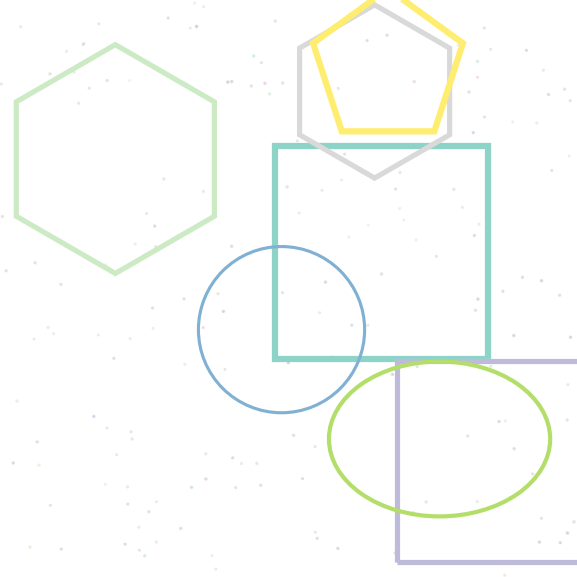[{"shape": "square", "thickness": 3, "radius": 0.92, "center": [0.661, 0.562]}, {"shape": "square", "thickness": 2.5, "radius": 0.87, "center": [0.862, 0.2]}, {"shape": "circle", "thickness": 1.5, "radius": 0.72, "center": [0.487, 0.428]}, {"shape": "oval", "thickness": 2, "radius": 0.96, "center": [0.761, 0.239]}, {"shape": "hexagon", "thickness": 2.5, "radius": 0.75, "center": [0.649, 0.841]}, {"shape": "hexagon", "thickness": 2.5, "radius": 0.99, "center": [0.2, 0.724]}, {"shape": "pentagon", "thickness": 3, "radius": 0.68, "center": [0.672, 0.882]}]